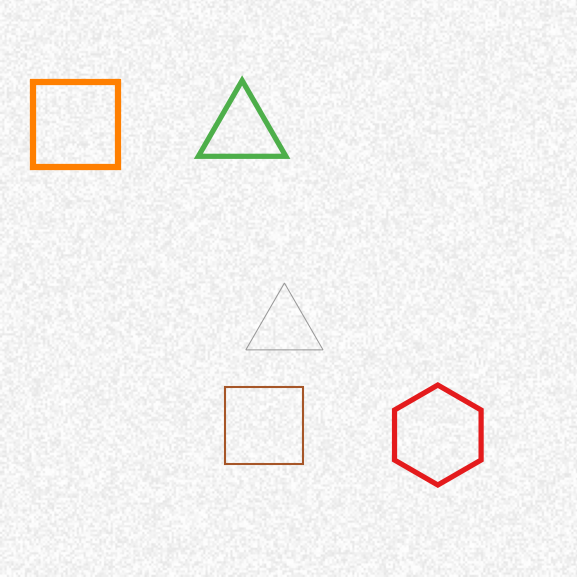[{"shape": "hexagon", "thickness": 2.5, "radius": 0.43, "center": [0.758, 0.246]}, {"shape": "triangle", "thickness": 2.5, "radius": 0.44, "center": [0.419, 0.772]}, {"shape": "square", "thickness": 3, "radius": 0.37, "center": [0.131, 0.784]}, {"shape": "square", "thickness": 1, "radius": 0.34, "center": [0.457, 0.262]}, {"shape": "triangle", "thickness": 0.5, "radius": 0.39, "center": [0.493, 0.432]}]